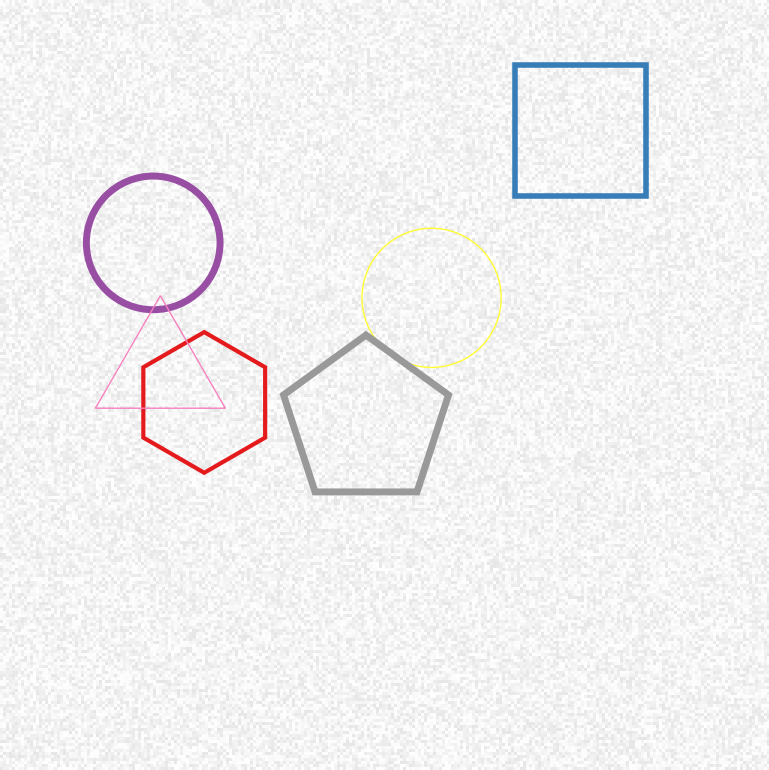[{"shape": "hexagon", "thickness": 1.5, "radius": 0.46, "center": [0.265, 0.477]}, {"shape": "square", "thickness": 2, "radius": 0.43, "center": [0.754, 0.831]}, {"shape": "circle", "thickness": 2.5, "radius": 0.43, "center": [0.199, 0.685]}, {"shape": "circle", "thickness": 0.5, "radius": 0.45, "center": [0.56, 0.613]}, {"shape": "triangle", "thickness": 0.5, "radius": 0.49, "center": [0.208, 0.519]}, {"shape": "pentagon", "thickness": 2.5, "radius": 0.56, "center": [0.475, 0.452]}]